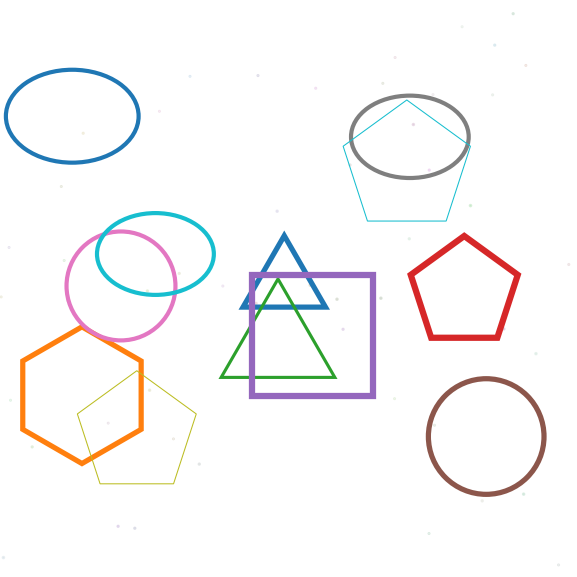[{"shape": "oval", "thickness": 2, "radius": 0.57, "center": [0.125, 0.798]}, {"shape": "triangle", "thickness": 2.5, "radius": 0.41, "center": [0.492, 0.509]}, {"shape": "hexagon", "thickness": 2.5, "radius": 0.59, "center": [0.142, 0.315]}, {"shape": "triangle", "thickness": 1.5, "radius": 0.57, "center": [0.481, 0.402]}, {"shape": "pentagon", "thickness": 3, "radius": 0.49, "center": [0.804, 0.493]}, {"shape": "square", "thickness": 3, "radius": 0.52, "center": [0.541, 0.418]}, {"shape": "circle", "thickness": 2.5, "radius": 0.5, "center": [0.842, 0.243]}, {"shape": "circle", "thickness": 2, "radius": 0.47, "center": [0.21, 0.504]}, {"shape": "oval", "thickness": 2, "radius": 0.51, "center": [0.71, 0.762]}, {"shape": "pentagon", "thickness": 0.5, "radius": 0.54, "center": [0.237, 0.249]}, {"shape": "oval", "thickness": 2, "radius": 0.51, "center": [0.269, 0.559]}, {"shape": "pentagon", "thickness": 0.5, "radius": 0.58, "center": [0.704, 0.71]}]